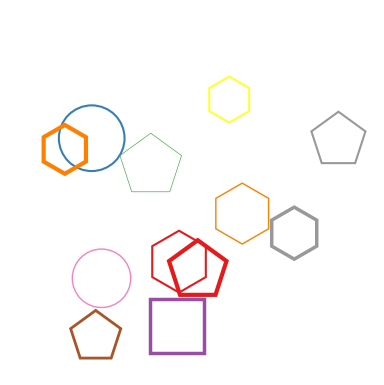[{"shape": "hexagon", "thickness": 1.5, "radius": 0.4, "center": [0.465, 0.32]}, {"shape": "pentagon", "thickness": 3, "radius": 0.39, "center": [0.514, 0.298]}, {"shape": "circle", "thickness": 1.5, "radius": 0.43, "center": [0.238, 0.641]}, {"shape": "pentagon", "thickness": 0.5, "radius": 0.42, "center": [0.392, 0.57]}, {"shape": "square", "thickness": 2.5, "radius": 0.35, "center": [0.46, 0.153]}, {"shape": "hexagon", "thickness": 3, "radius": 0.32, "center": [0.168, 0.612]}, {"shape": "hexagon", "thickness": 1, "radius": 0.4, "center": [0.629, 0.445]}, {"shape": "hexagon", "thickness": 1.5, "radius": 0.3, "center": [0.595, 0.741]}, {"shape": "pentagon", "thickness": 2, "radius": 0.34, "center": [0.249, 0.125]}, {"shape": "circle", "thickness": 1, "radius": 0.38, "center": [0.264, 0.277]}, {"shape": "pentagon", "thickness": 1.5, "radius": 0.37, "center": [0.879, 0.636]}, {"shape": "hexagon", "thickness": 2.5, "radius": 0.34, "center": [0.764, 0.394]}]